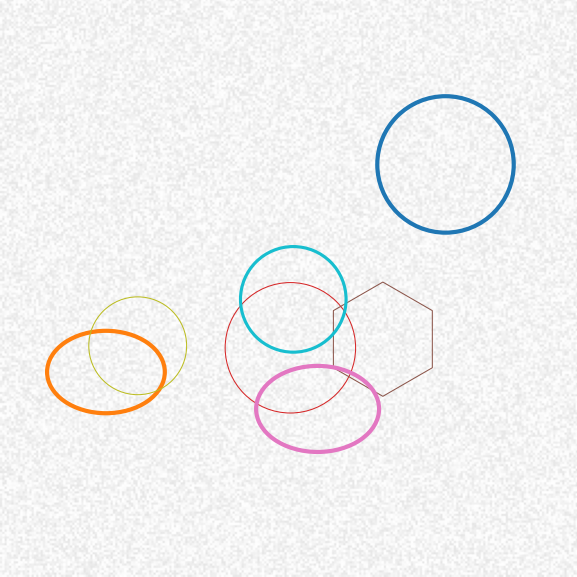[{"shape": "circle", "thickness": 2, "radius": 0.59, "center": [0.771, 0.714]}, {"shape": "oval", "thickness": 2, "radius": 0.51, "center": [0.183, 0.355]}, {"shape": "circle", "thickness": 0.5, "radius": 0.56, "center": [0.503, 0.397]}, {"shape": "hexagon", "thickness": 0.5, "radius": 0.49, "center": [0.663, 0.412]}, {"shape": "oval", "thickness": 2, "radius": 0.53, "center": [0.55, 0.291]}, {"shape": "circle", "thickness": 0.5, "radius": 0.42, "center": [0.238, 0.4]}, {"shape": "circle", "thickness": 1.5, "radius": 0.46, "center": [0.508, 0.481]}]